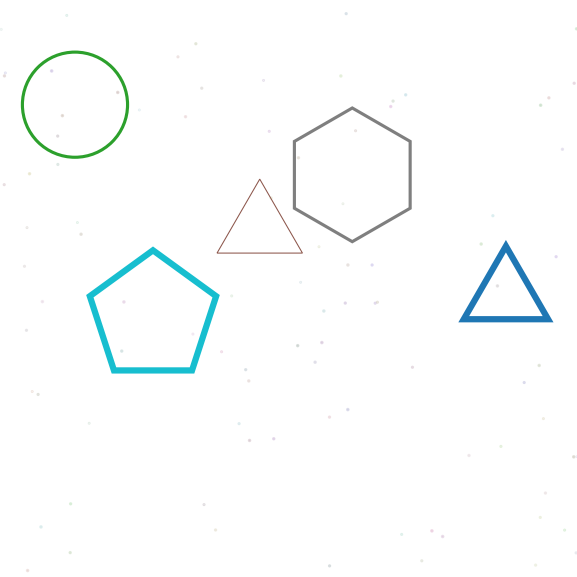[{"shape": "triangle", "thickness": 3, "radius": 0.42, "center": [0.876, 0.489]}, {"shape": "circle", "thickness": 1.5, "radius": 0.46, "center": [0.13, 0.818]}, {"shape": "triangle", "thickness": 0.5, "radius": 0.43, "center": [0.45, 0.604]}, {"shape": "hexagon", "thickness": 1.5, "radius": 0.58, "center": [0.61, 0.696]}, {"shape": "pentagon", "thickness": 3, "radius": 0.57, "center": [0.265, 0.451]}]